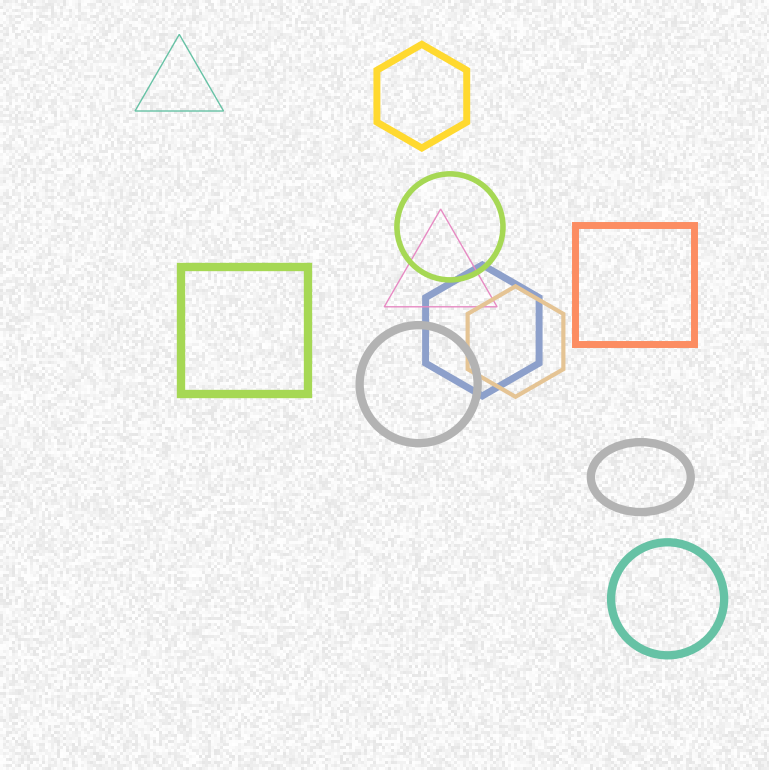[{"shape": "triangle", "thickness": 0.5, "radius": 0.33, "center": [0.233, 0.889]}, {"shape": "circle", "thickness": 3, "radius": 0.37, "center": [0.867, 0.222]}, {"shape": "square", "thickness": 2.5, "radius": 0.39, "center": [0.824, 0.631]}, {"shape": "hexagon", "thickness": 2.5, "radius": 0.43, "center": [0.626, 0.571]}, {"shape": "triangle", "thickness": 0.5, "radius": 0.42, "center": [0.572, 0.644]}, {"shape": "square", "thickness": 3, "radius": 0.41, "center": [0.317, 0.571]}, {"shape": "circle", "thickness": 2, "radius": 0.34, "center": [0.584, 0.705]}, {"shape": "hexagon", "thickness": 2.5, "radius": 0.34, "center": [0.548, 0.875]}, {"shape": "hexagon", "thickness": 1.5, "radius": 0.36, "center": [0.669, 0.556]}, {"shape": "circle", "thickness": 3, "radius": 0.38, "center": [0.544, 0.501]}, {"shape": "oval", "thickness": 3, "radius": 0.32, "center": [0.832, 0.38]}]